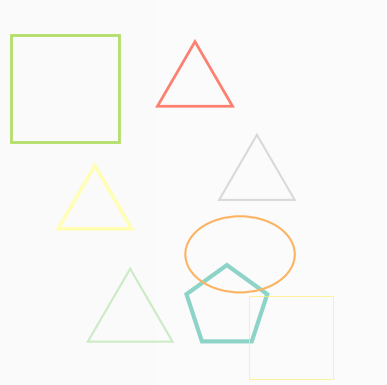[{"shape": "pentagon", "thickness": 3, "radius": 0.55, "center": [0.585, 0.202]}, {"shape": "triangle", "thickness": 2.5, "radius": 0.55, "center": [0.245, 0.461]}, {"shape": "triangle", "thickness": 2, "radius": 0.56, "center": [0.503, 0.78]}, {"shape": "oval", "thickness": 1.5, "radius": 0.71, "center": [0.62, 0.339]}, {"shape": "square", "thickness": 2, "radius": 0.7, "center": [0.167, 0.771]}, {"shape": "triangle", "thickness": 1.5, "radius": 0.56, "center": [0.663, 0.537]}, {"shape": "triangle", "thickness": 1.5, "radius": 0.63, "center": [0.336, 0.176]}, {"shape": "square", "thickness": 0.5, "radius": 0.54, "center": [0.75, 0.122]}]